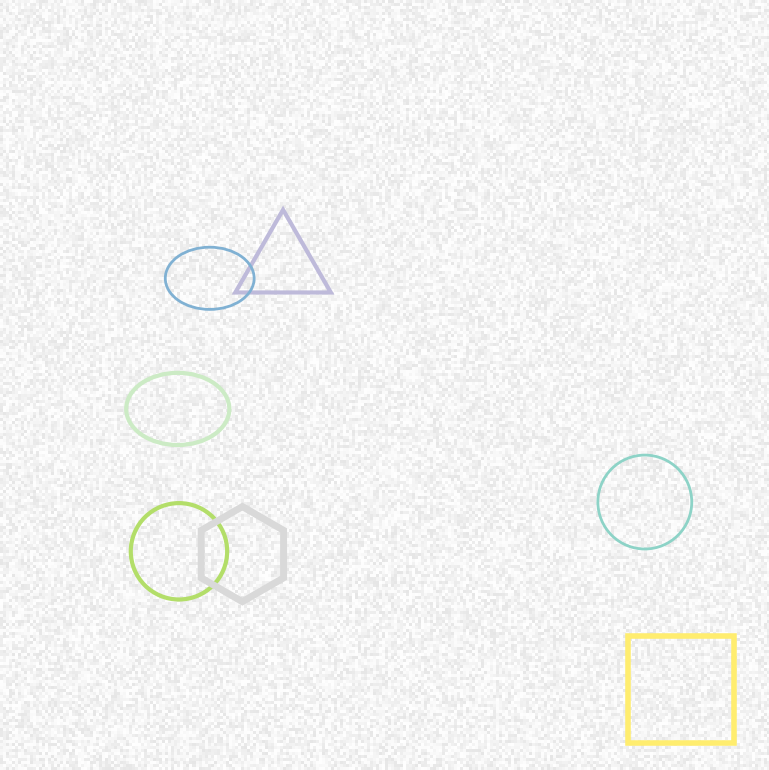[{"shape": "circle", "thickness": 1, "radius": 0.3, "center": [0.837, 0.348]}, {"shape": "triangle", "thickness": 1.5, "radius": 0.36, "center": [0.368, 0.656]}, {"shape": "oval", "thickness": 1, "radius": 0.29, "center": [0.272, 0.639]}, {"shape": "circle", "thickness": 1.5, "radius": 0.31, "center": [0.232, 0.284]}, {"shape": "hexagon", "thickness": 2.5, "radius": 0.31, "center": [0.315, 0.28]}, {"shape": "oval", "thickness": 1.5, "radius": 0.33, "center": [0.231, 0.469]}, {"shape": "square", "thickness": 2, "radius": 0.35, "center": [0.884, 0.104]}]